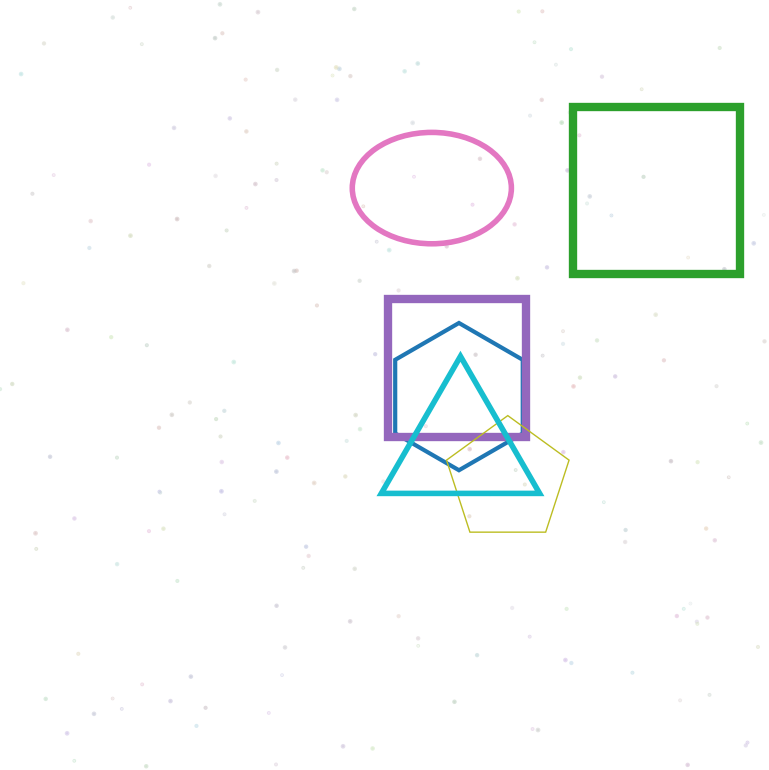[{"shape": "hexagon", "thickness": 1.5, "radius": 0.48, "center": [0.596, 0.485]}, {"shape": "square", "thickness": 3, "radius": 0.54, "center": [0.853, 0.753]}, {"shape": "square", "thickness": 3, "radius": 0.45, "center": [0.594, 0.522]}, {"shape": "oval", "thickness": 2, "radius": 0.52, "center": [0.561, 0.756]}, {"shape": "pentagon", "thickness": 0.5, "radius": 0.42, "center": [0.659, 0.377]}, {"shape": "triangle", "thickness": 2, "radius": 0.59, "center": [0.598, 0.419]}]